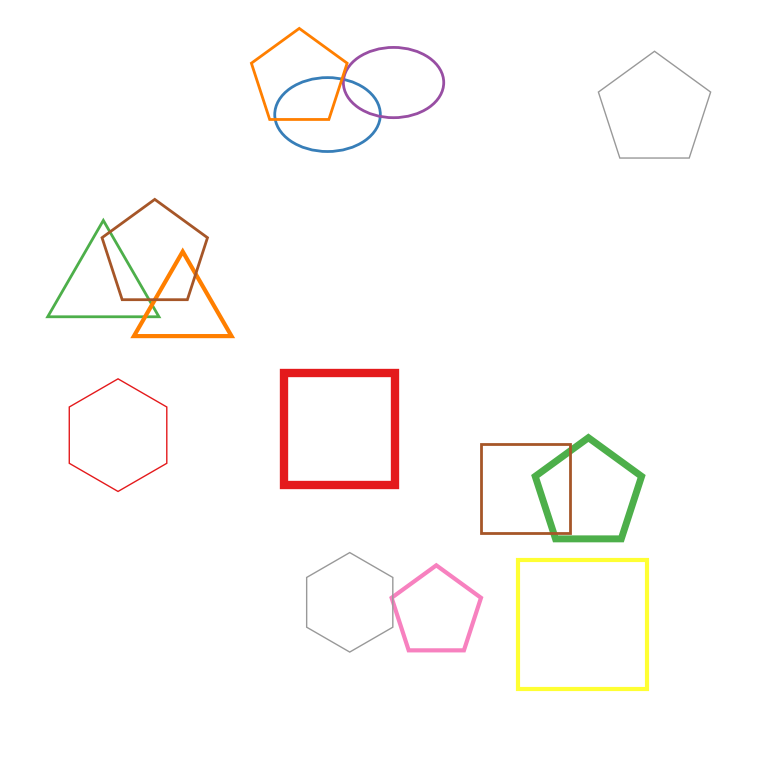[{"shape": "square", "thickness": 3, "radius": 0.36, "center": [0.441, 0.443]}, {"shape": "hexagon", "thickness": 0.5, "radius": 0.37, "center": [0.153, 0.435]}, {"shape": "oval", "thickness": 1, "radius": 0.34, "center": [0.425, 0.851]}, {"shape": "pentagon", "thickness": 2.5, "radius": 0.36, "center": [0.764, 0.359]}, {"shape": "triangle", "thickness": 1, "radius": 0.42, "center": [0.134, 0.63]}, {"shape": "oval", "thickness": 1, "radius": 0.33, "center": [0.511, 0.893]}, {"shape": "triangle", "thickness": 1.5, "radius": 0.37, "center": [0.237, 0.6]}, {"shape": "pentagon", "thickness": 1, "radius": 0.33, "center": [0.389, 0.898]}, {"shape": "square", "thickness": 1.5, "radius": 0.42, "center": [0.757, 0.189]}, {"shape": "pentagon", "thickness": 1, "radius": 0.36, "center": [0.201, 0.669]}, {"shape": "square", "thickness": 1, "radius": 0.29, "center": [0.682, 0.366]}, {"shape": "pentagon", "thickness": 1.5, "radius": 0.31, "center": [0.567, 0.205]}, {"shape": "pentagon", "thickness": 0.5, "radius": 0.38, "center": [0.85, 0.857]}, {"shape": "hexagon", "thickness": 0.5, "radius": 0.32, "center": [0.454, 0.218]}]